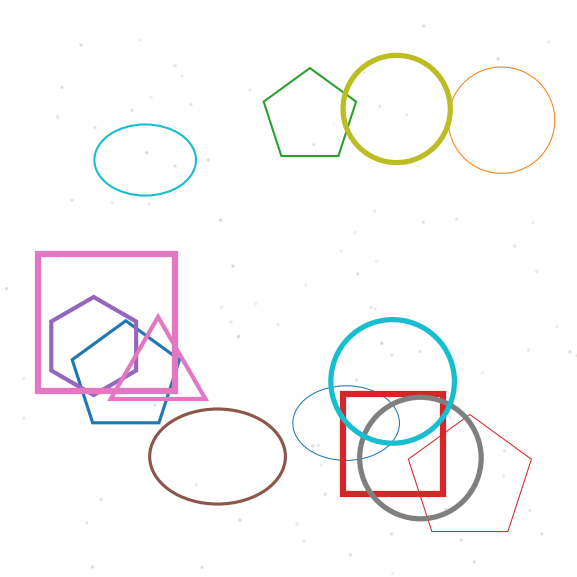[{"shape": "oval", "thickness": 0.5, "radius": 0.46, "center": [0.599, 0.266]}, {"shape": "pentagon", "thickness": 1.5, "radius": 0.49, "center": [0.218, 0.346]}, {"shape": "circle", "thickness": 0.5, "radius": 0.46, "center": [0.868, 0.791]}, {"shape": "pentagon", "thickness": 1, "radius": 0.42, "center": [0.537, 0.797]}, {"shape": "square", "thickness": 3, "radius": 0.44, "center": [0.68, 0.231]}, {"shape": "pentagon", "thickness": 0.5, "radius": 0.56, "center": [0.814, 0.169]}, {"shape": "hexagon", "thickness": 2, "radius": 0.42, "center": [0.162, 0.4]}, {"shape": "oval", "thickness": 1.5, "radius": 0.59, "center": [0.377, 0.209]}, {"shape": "triangle", "thickness": 2, "radius": 0.47, "center": [0.274, 0.356]}, {"shape": "square", "thickness": 3, "radius": 0.6, "center": [0.185, 0.441]}, {"shape": "circle", "thickness": 2.5, "radius": 0.53, "center": [0.728, 0.206]}, {"shape": "circle", "thickness": 2.5, "radius": 0.46, "center": [0.687, 0.81]}, {"shape": "oval", "thickness": 1, "radius": 0.44, "center": [0.251, 0.722]}, {"shape": "circle", "thickness": 2.5, "radius": 0.54, "center": [0.68, 0.339]}]